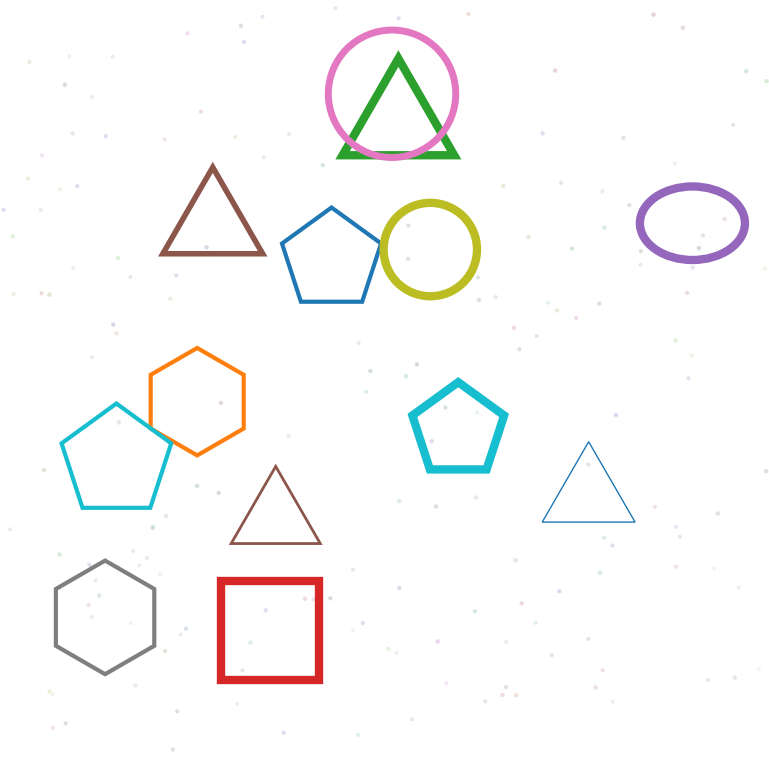[{"shape": "triangle", "thickness": 0.5, "radius": 0.35, "center": [0.764, 0.357]}, {"shape": "pentagon", "thickness": 1.5, "radius": 0.34, "center": [0.431, 0.663]}, {"shape": "hexagon", "thickness": 1.5, "radius": 0.35, "center": [0.256, 0.478]}, {"shape": "triangle", "thickness": 3, "radius": 0.42, "center": [0.517, 0.84]}, {"shape": "square", "thickness": 3, "radius": 0.32, "center": [0.351, 0.182]}, {"shape": "oval", "thickness": 3, "radius": 0.34, "center": [0.899, 0.71]}, {"shape": "triangle", "thickness": 2, "radius": 0.37, "center": [0.276, 0.708]}, {"shape": "triangle", "thickness": 1, "radius": 0.33, "center": [0.358, 0.327]}, {"shape": "circle", "thickness": 2.5, "radius": 0.41, "center": [0.509, 0.878]}, {"shape": "hexagon", "thickness": 1.5, "radius": 0.37, "center": [0.136, 0.198]}, {"shape": "circle", "thickness": 3, "radius": 0.3, "center": [0.559, 0.676]}, {"shape": "pentagon", "thickness": 3, "radius": 0.31, "center": [0.595, 0.441]}, {"shape": "pentagon", "thickness": 1.5, "radius": 0.37, "center": [0.151, 0.401]}]